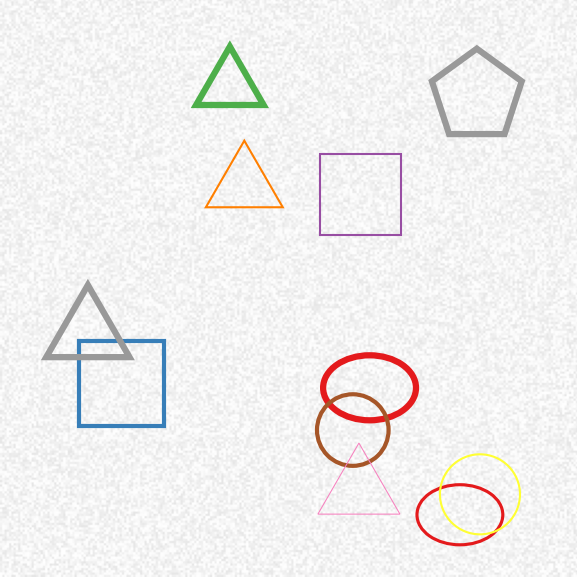[{"shape": "oval", "thickness": 3, "radius": 0.4, "center": [0.64, 0.328]}, {"shape": "oval", "thickness": 1.5, "radius": 0.37, "center": [0.796, 0.108]}, {"shape": "square", "thickness": 2, "radius": 0.37, "center": [0.21, 0.335]}, {"shape": "triangle", "thickness": 3, "radius": 0.34, "center": [0.398, 0.851]}, {"shape": "square", "thickness": 1, "radius": 0.35, "center": [0.624, 0.662]}, {"shape": "triangle", "thickness": 1, "radius": 0.38, "center": [0.423, 0.679]}, {"shape": "circle", "thickness": 1, "radius": 0.35, "center": [0.831, 0.143]}, {"shape": "circle", "thickness": 2, "radius": 0.31, "center": [0.611, 0.254]}, {"shape": "triangle", "thickness": 0.5, "radius": 0.41, "center": [0.622, 0.15]}, {"shape": "triangle", "thickness": 3, "radius": 0.42, "center": [0.152, 0.422]}, {"shape": "pentagon", "thickness": 3, "radius": 0.41, "center": [0.826, 0.833]}]